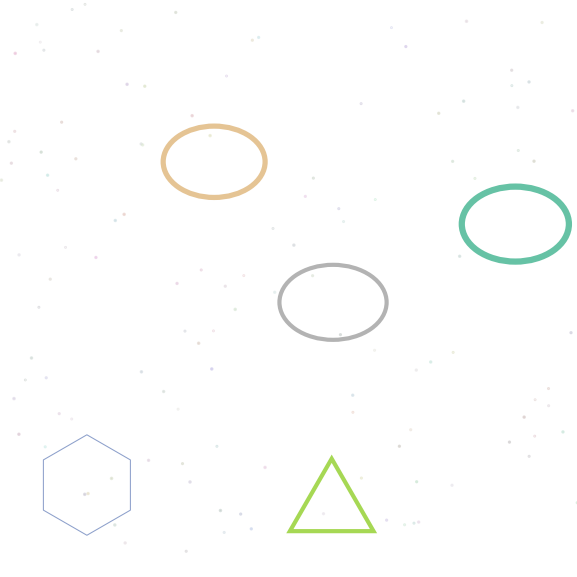[{"shape": "oval", "thickness": 3, "radius": 0.46, "center": [0.892, 0.611]}, {"shape": "hexagon", "thickness": 0.5, "radius": 0.43, "center": [0.15, 0.159]}, {"shape": "triangle", "thickness": 2, "radius": 0.42, "center": [0.574, 0.121]}, {"shape": "oval", "thickness": 2.5, "radius": 0.44, "center": [0.371, 0.719]}, {"shape": "oval", "thickness": 2, "radius": 0.46, "center": [0.577, 0.476]}]